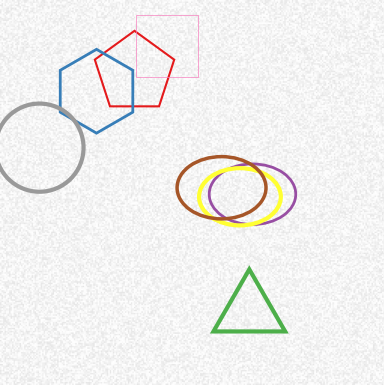[{"shape": "pentagon", "thickness": 1.5, "radius": 0.54, "center": [0.349, 0.812]}, {"shape": "hexagon", "thickness": 2, "radius": 0.54, "center": [0.251, 0.763]}, {"shape": "triangle", "thickness": 3, "radius": 0.54, "center": [0.648, 0.193]}, {"shape": "oval", "thickness": 2, "radius": 0.56, "center": [0.656, 0.495]}, {"shape": "oval", "thickness": 3, "radius": 0.53, "center": [0.623, 0.489]}, {"shape": "oval", "thickness": 2.5, "radius": 0.58, "center": [0.575, 0.512]}, {"shape": "square", "thickness": 0.5, "radius": 0.4, "center": [0.433, 0.88]}, {"shape": "circle", "thickness": 3, "radius": 0.57, "center": [0.103, 0.616]}]